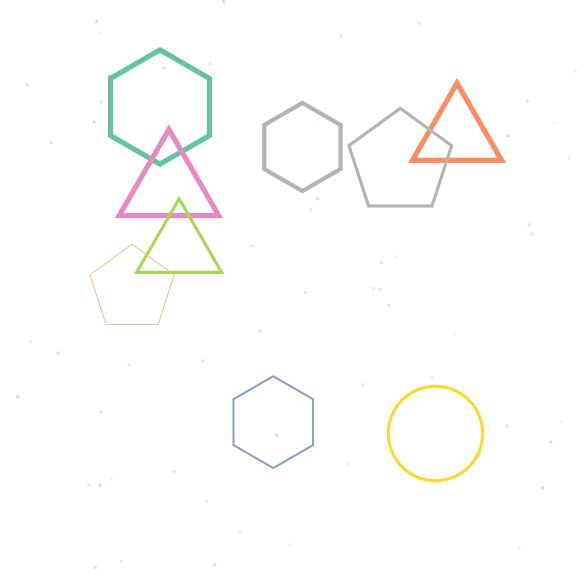[{"shape": "hexagon", "thickness": 2.5, "radius": 0.49, "center": [0.277, 0.814]}, {"shape": "triangle", "thickness": 2.5, "radius": 0.45, "center": [0.791, 0.766]}, {"shape": "hexagon", "thickness": 1, "radius": 0.4, "center": [0.473, 0.268]}, {"shape": "triangle", "thickness": 2.5, "radius": 0.5, "center": [0.293, 0.676]}, {"shape": "triangle", "thickness": 1.5, "radius": 0.43, "center": [0.31, 0.57]}, {"shape": "circle", "thickness": 1.5, "radius": 0.41, "center": [0.754, 0.249]}, {"shape": "pentagon", "thickness": 0.5, "radius": 0.38, "center": [0.229, 0.499]}, {"shape": "pentagon", "thickness": 1.5, "radius": 0.47, "center": [0.693, 0.718]}, {"shape": "hexagon", "thickness": 2, "radius": 0.38, "center": [0.524, 0.745]}]